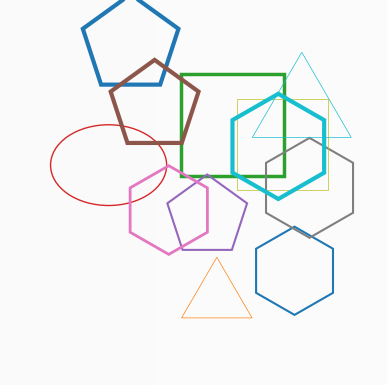[{"shape": "pentagon", "thickness": 3, "radius": 0.65, "center": [0.337, 0.885]}, {"shape": "hexagon", "thickness": 1.5, "radius": 0.57, "center": [0.76, 0.297]}, {"shape": "triangle", "thickness": 0.5, "radius": 0.52, "center": [0.56, 0.227]}, {"shape": "square", "thickness": 2.5, "radius": 0.66, "center": [0.599, 0.675]}, {"shape": "oval", "thickness": 1, "radius": 0.75, "center": [0.28, 0.571]}, {"shape": "pentagon", "thickness": 1.5, "radius": 0.54, "center": [0.535, 0.438]}, {"shape": "pentagon", "thickness": 3, "radius": 0.6, "center": [0.399, 0.725]}, {"shape": "hexagon", "thickness": 2, "radius": 0.58, "center": [0.435, 0.454]}, {"shape": "hexagon", "thickness": 1.5, "radius": 0.65, "center": [0.799, 0.512]}, {"shape": "square", "thickness": 0.5, "radius": 0.59, "center": [0.728, 0.625]}, {"shape": "triangle", "thickness": 0.5, "radius": 0.74, "center": [0.779, 0.717]}, {"shape": "hexagon", "thickness": 3, "radius": 0.68, "center": [0.718, 0.62]}]